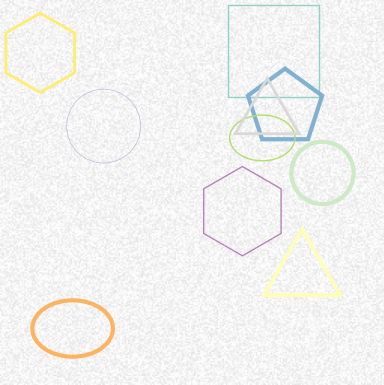[{"shape": "square", "thickness": 1, "radius": 0.6, "center": [0.71, 0.867]}, {"shape": "triangle", "thickness": 2.5, "radius": 0.57, "center": [0.785, 0.291]}, {"shape": "circle", "thickness": 0.5, "radius": 0.48, "center": [0.269, 0.672]}, {"shape": "pentagon", "thickness": 3, "radius": 0.51, "center": [0.74, 0.72]}, {"shape": "oval", "thickness": 3, "radius": 0.52, "center": [0.189, 0.147]}, {"shape": "oval", "thickness": 1, "radius": 0.42, "center": [0.681, 0.642]}, {"shape": "triangle", "thickness": 2, "radius": 0.48, "center": [0.694, 0.701]}, {"shape": "hexagon", "thickness": 1, "radius": 0.58, "center": [0.63, 0.452]}, {"shape": "circle", "thickness": 3, "radius": 0.4, "center": [0.838, 0.551]}, {"shape": "hexagon", "thickness": 2, "radius": 0.52, "center": [0.105, 0.863]}]